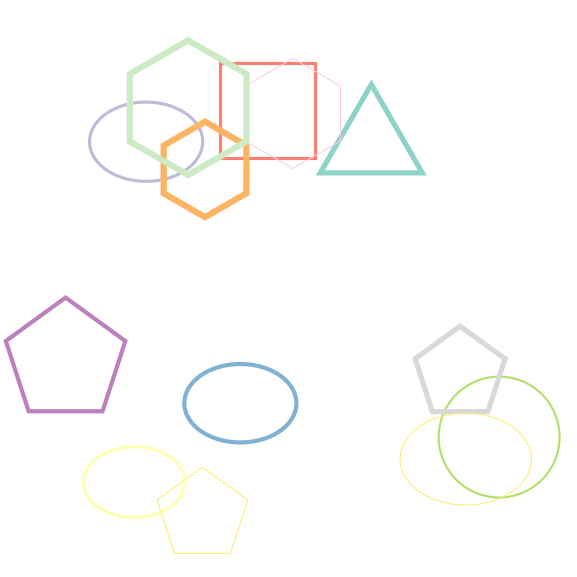[{"shape": "triangle", "thickness": 2.5, "radius": 0.51, "center": [0.643, 0.751]}, {"shape": "oval", "thickness": 1.5, "radius": 0.44, "center": [0.232, 0.164]}, {"shape": "oval", "thickness": 1.5, "radius": 0.49, "center": [0.253, 0.754]}, {"shape": "square", "thickness": 1.5, "radius": 0.41, "center": [0.463, 0.808]}, {"shape": "oval", "thickness": 2, "radius": 0.49, "center": [0.416, 0.301]}, {"shape": "hexagon", "thickness": 3, "radius": 0.41, "center": [0.355, 0.706]}, {"shape": "circle", "thickness": 1, "radius": 0.52, "center": [0.864, 0.242]}, {"shape": "hexagon", "thickness": 0.5, "radius": 0.48, "center": [0.507, 0.803]}, {"shape": "pentagon", "thickness": 2.5, "radius": 0.41, "center": [0.797, 0.353]}, {"shape": "pentagon", "thickness": 2, "radius": 0.54, "center": [0.114, 0.375]}, {"shape": "hexagon", "thickness": 3, "radius": 0.58, "center": [0.326, 0.813]}, {"shape": "pentagon", "thickness": 0.5, "radius": 0.41, "center": [0.351, 0.108]}, {"shape": "oval", "thickness": 0.5, "radius": 0.57, "center": [0.807, 0.204]}]